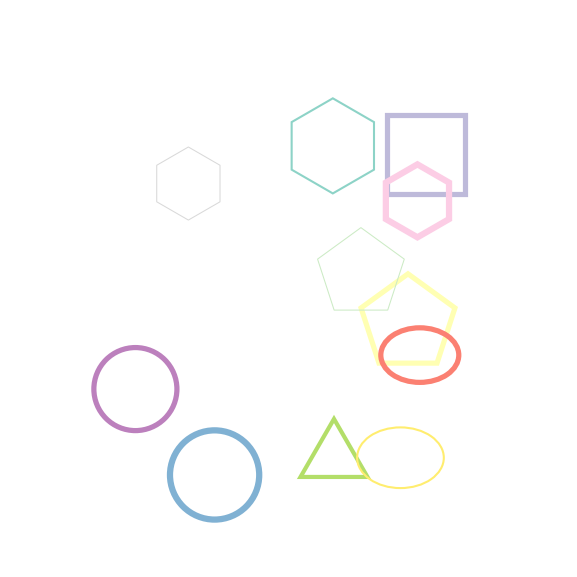[{"shape": "hexagon", "thickness": 1, "radius": 0.41, "center": [0.576, 0.747]}, {"shape": "pentagon", "thickness": 2.5, "radius": 0.43, "center": [0.706, 0.439]}, {"shape": "square", "thickness": 2.5, "radius": 0.34, "center": [0.738, 0.731]}, {"shape": "oval", "thickness": 2.5, "radius": 0.34, "center": [0.727, 0.384]}, {"shape": "circle", "thickness": 3, "radius": 0.39, "center": [0.372, 0.177]}, {"shape": "triangle", "thickness": 2, "radius": 0.33, "center": [0.578, 0.207]}, {"shape": "hexagon", "thickness": 3, "radius": 0.32, "center": [0.723, 0.651]}, {"shape": "hexagon", "thickness": 0.5, "radius": 0.32, "center": [0.326, 0.681]}, {"shape": "circle", "thickness": 2.5, "radius": 0.36, "center": [0.234, 0.325]}, {"shape": "pentagon", "thickness": 0.5, "radius": 0.39, "center": [0.625, 0.526]}, {"shape": "oval", "thickness": 1, "radius": 0.38, "center": [0.693, 0.207]}]